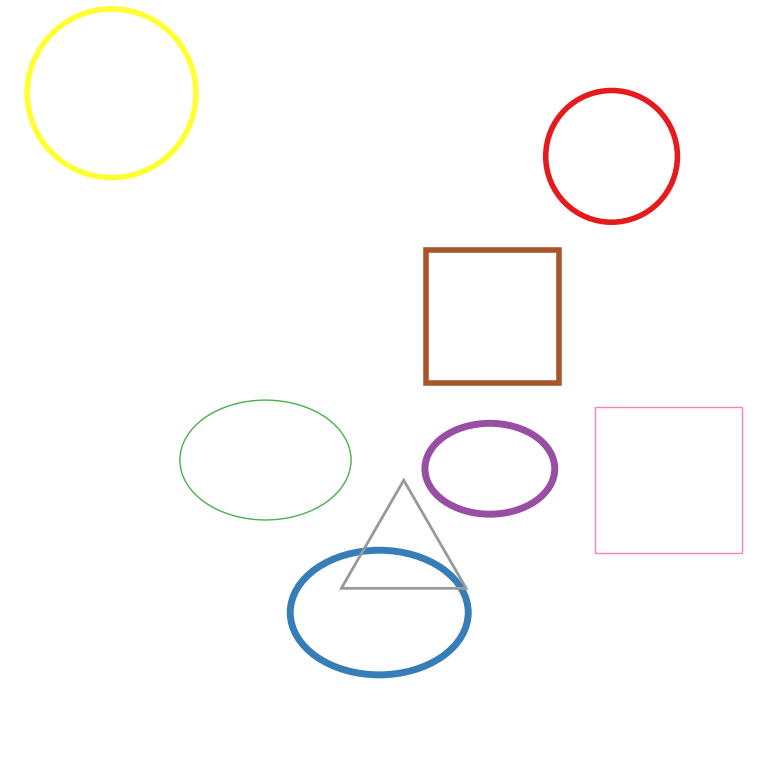[{"shape": "circle", "thickness": 2, "radius": 0.43, "center": [0.794, 0.797]}, {"shape": "oval", "thickness": 2.5, "radius": 0.58, "center": [0.493, 0.204]}, {"shape": "oval", "thickness": 0.5, "radius": 0.56, "center": [0.345, 0.403]}, {"shape": "oval", "thickness": 2.5, "radius": 0.42, "center": [0.636, 0.391]}, {"shape": "circle", "thickness": 2, "radius": 0.55, "center": [0.145, 0.879]}, {"shape": "square", "thickness": 2, "radius": 0.43, "center": [0.639, 0.589]}, {"shape": "square", "thickness": 0.5, "radius": 0.48, "center": [0.868, 0.377]}, {"shape": "triangle", "thickness": 1, "radius": 0.47, "center": [0.524, 0.283]}]